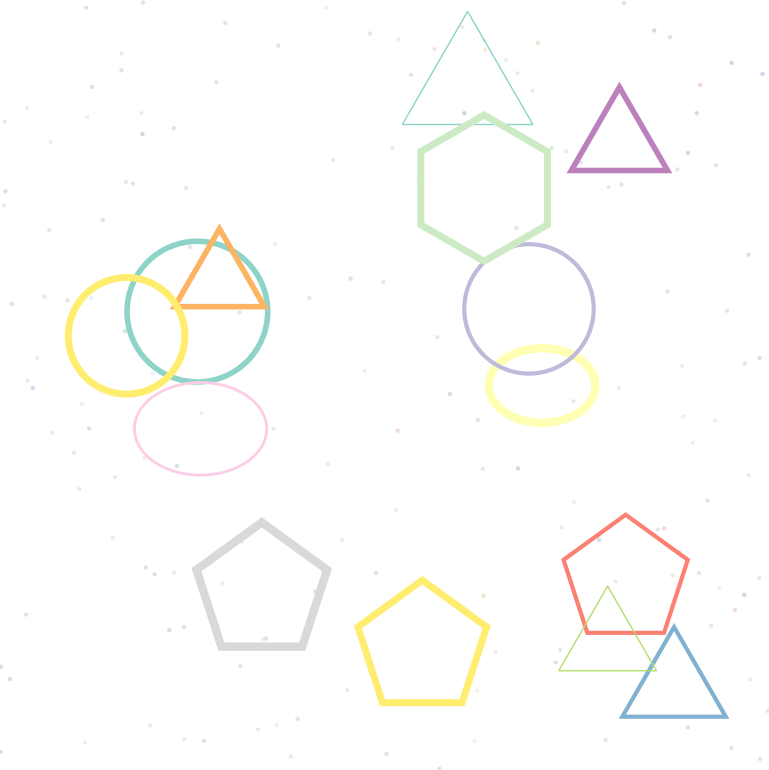[{"shape": "circle", "thickness": 2, "radius": 0.46, "center": [0.256, 0.595]}, {"shape": "triangle", "thickness": 0.5, "radius": 0.49, "center": [0.607, 0.887]}, {"shape": "oval", "thickness": 3, "radius": 0.35, "center": [0.704, 0.499]}, {"shape": "circle", "thickness": 1.5, "radius": 0.42, "center": [0.687, 0.599]}, {"shape": "pentagon", "thickness": 1.5, "radius": 0.42, "center": [0.813, 0.247]}, {"shape": "triangle", "thickness": 1.5, "radius": 0.39, "center": [0.875, 0.108]}, {"shape": "triangle", "thickness": 2, "radius": 0.34, "center": [0.285, 0.635]}, {"shape": "triangle", "thickness": 0.5, "radius": 0.37, "center": [0.789, 0.166]}, {"shape": "oval", "thickness": 1, "radius": 0.43, "center": [0.26, 0.443]}, {"shape": "pentagon", "thickness": 3, "radius": 0.45, "center": [0.34, 0.232]}, {"shape": "triangle", "thickness": 2, "radius": 0.36, "center": [0.804, 0.815]}, {"shape": "hexagon", "thickness": 2.5, "radius": 0.47, "center": [0.629, 0.756]}, {"shape": "pentagon", "thickness": 2.5, "radius": 0.44, "center": [0.548, 0.159]}, {"shape": "circle", "thickness": 2.5, "radius": 0.38, "center": [0.164, 0.564]}]